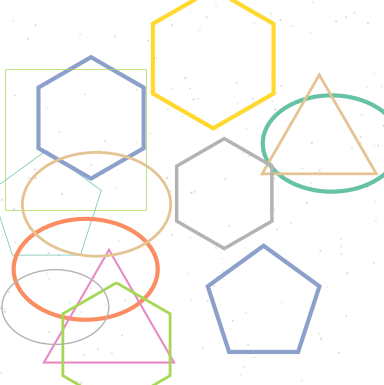[{"shape": "pentagon", "thickness": 0.5, "radius": 0.75, "center": [0.12, 0.459]}, {"shape": "oval", "thickness": 3, "radius": 0.89, "center": [0.861, 0.627]}, {"shape": "oval", "thickness": 3, "radius": 0.94, "center": [0.223, 0.3]}, {"shape": "pentagon", "thickness": 3, "radius": 0.76, "center": [0.685, 0.209]}, {"shape": "hexagon", "thickness": 3, "radius": 0.79, "center": [0.236, 0.694]}, {"shape": "triangle", "thickness": 1.5, "radius": 0.98, "center": [0.283, 0.156]}, {"shape": "square", "thickness": 0.5, "radius": 0.92, "center": [0.197, 0.639]}, {"shape": "hexagon", "thickness": 2, "radius": 0.8, "center": [0.303, 0.105]}, {"shape": "hexagon", "thickness": 3, "radius": 0.91, "center": [0.554, 0.848]}, {"shape": "triangle", "thickness": 2, "radius": 0.86, "center": [0.829, 0.634]}, {"shape": "oval", "thickness": 2, "radius": 0.96, "center": [0.251, 0.469]}, {"shape": "hexagon", "thickness": 2.5, "radius": 0.71, "center": [0.583, 0.497]}, {"shape": "oval", "thickness": 1, "radius": 0.69, "center": [0.144, 0.202]}]